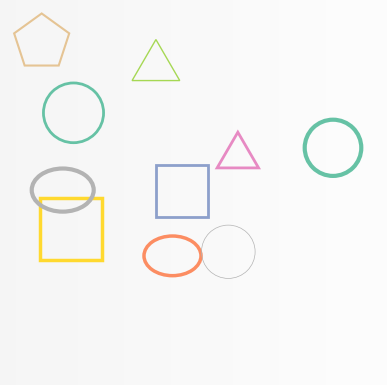[{"shape": "circle", "thickness": 3, "radius": 0.37, "center": [0.859, 0.616]}, {"shape": "circle", "thickness": 2, "radius": 0.39, "center": [0.19, 0.707]}, {"shape": "oval", "thickness": 2.5, "radius": 0.37, "center": [0.445, 0.335]}, {"shape": "square", "thickness": 2, "radius": 0.34, "center": [0.469, 0.504]}, {"shape": "triangle", "thickness": 2, "radius": 0.31, "center": [0.614, 0.595]}, {"shape": "triangle", "thickness": 1, "radius": 0.36, "center": [0.402, 0.826]}, {"shape": "square", "thickness": 2.5, "radius": 0.4, "center": [0.183, 0.406]}, {"shape": "pentagon", "thickness": 1.5, "radius": 0.37, "center": [0.108, 0.89]}, {"shape": "oval", "thickness": 3, "radius": 0.4, "center": [0.162, 0.506]}, {"shape": "circle", "thickness": 0.5, "radius": 0.35, "center": [0.589, 0.346]}]